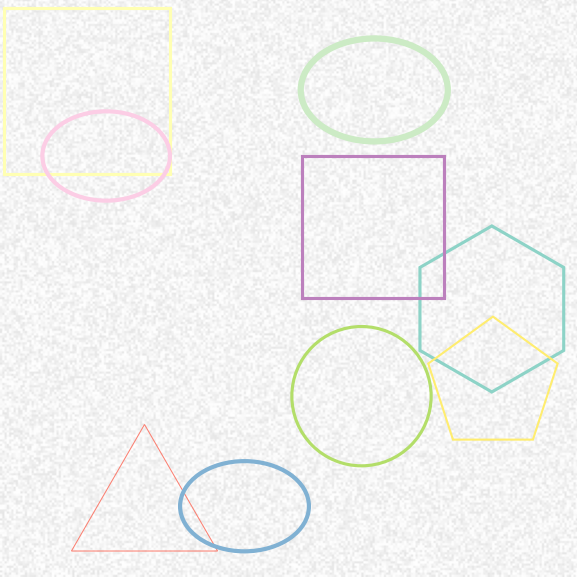[{"shape": "hexagon", "thickness": 1.5, "radius": 0.72, "center": [0.852, 0.464]}, {"shape": "square", "thickness": 1.5, "radius": 0.72, "center": [0.151, 0.842]}, {"shape": "triangle", "thickness": 0.5, "radius": 0.73, "center": [0.25, 0.118]}, {"shape": "oval", "thickness": 2, "radius": 0.56, "center": [0.423, 0.123]}, {"shape": "circle", "thickness": 1.5, "radius": 0.6, "center": [0.626, 0.313]}, {"shape": "oval", "thickness": 2, "radius": 0.55, "center": [0.184, 0.729]}, {"shape": "square", "thickness": 1.5, "radius": 0.61, "center": [0.645, 0.606]}, {"shape": "oval", "thickness": 3, "radius": 0.64, "center": [0.648, 0.843]}, {"shape": "pentagon", "thickness": 1, "radius": 0.59, "center": [0.854, 0.333]}]